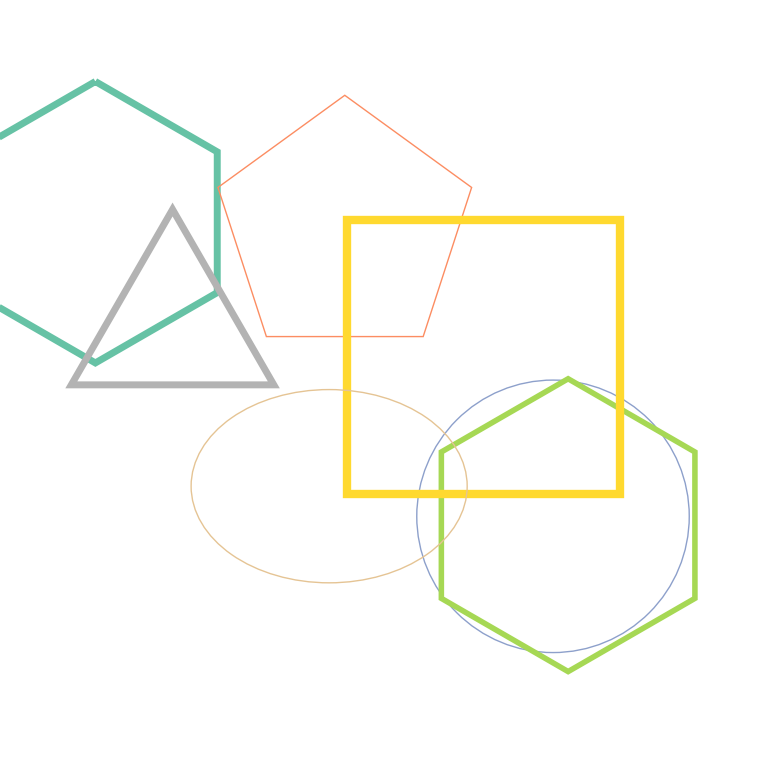[{"shape": "hexagon", "thickness": 2.5, "radius": 0.91, "center": [0.124, 0.711]}, {"shape": "pentagon", "thickness": 0.5, "radius": 0.87, "center": [0.448, 0.703]}, {"shape": "circle", "thickness": 0.5, "radius": 0.88, "center": [0.718, 0.329]}, {"shape": "hexagon", "thickness": 2, "radius": 0.95, "center": [0.738, 0.318]}, {"shape": "square", "thickness": 3, "radius": 0.89, "center": [0.628, 0.536]}, {"shape": "oval", "thickness": 0.5, "radius": 0.9, "center": [0.427, 0.369]}, {"shape": "triangle", "thickness": 2.5, "radius": 0.76, "center": [0.224, 0.576]}]